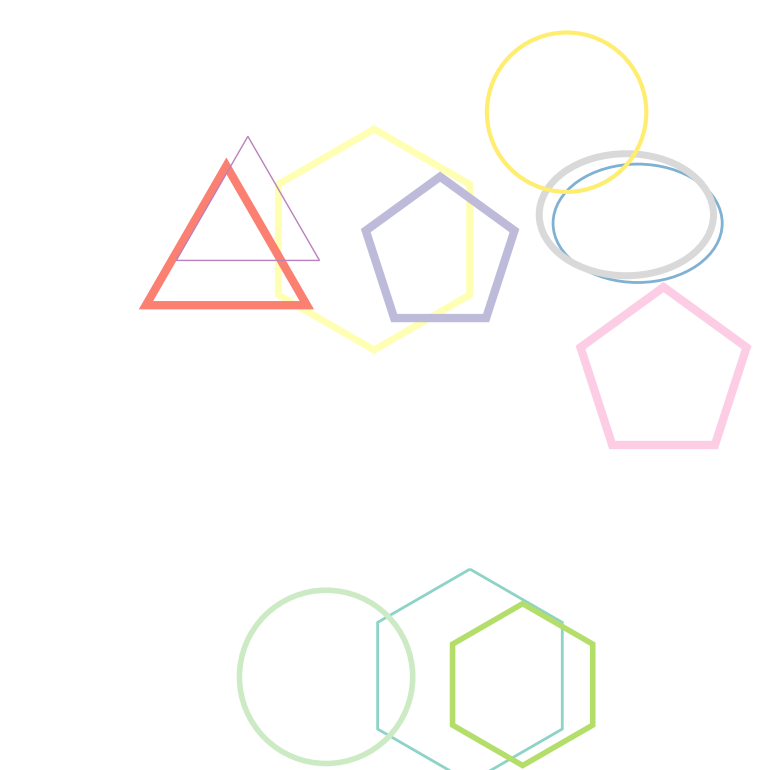[{"shape": "hexagon", "thickness": 1, "radius": 0.69, "center": [0.61, 0.122]}, {"shape": "hexagon", "thickness": 2.5, "radius": 0.72, "center": [0.486, 0.689]}, {"shape": "pentagon", "thickness": 3, "radius": 0.51, "center": [0.572, 0.669]}, {"shape": "triangle", "thickness": 3, "radius": 0.6, "center": [0.294, 0.664]}, {"shape": "oval", "thickness": 1, "radius": 0.55, "center": [0.828, 0.71]}, {"shape": "hexagon", "thickness": 2, "radius": 0.53, "center": [0.679, 0.111]}, {"shape": "pentagon", "thickness": 3, "radius": 0.57, "center": [0.862, 0.514]}, {"shape": "oval", "thickness": 2.5, "radius": 0.57, "center": [0.813, 0.721]}, {"shape": "triangle", "thickness": 0.5, "radius": 0.54, "center": [0.322, 0.716]}, {"shape": "circle", "thickness": 2, "radius": 0.56, "center": [0.423, 0.121]}, {"shape": "circle", "thickness": 1.5, "radius": 0.52, "center": [0.736, 0.854]}]